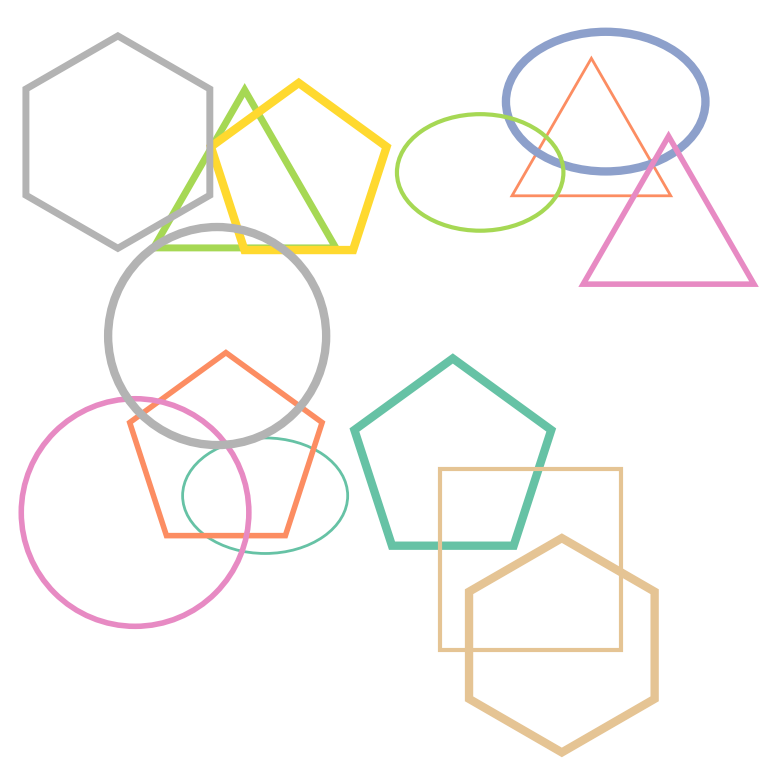[{"shape": "oval", "thickness": 1, "radius": 0.54, "center": [0.344, 0.356]}, {"shape": "pentagon", "thickness": 3, "radius": 0.67, "center": [0.588, 0.4]}, {"shape": "pentagon", "thickness": 2, "radius": 0.66, "center": [0.293, 0.411]}, {"shape": "triangle", "thickness": 1, "radius": 0.6, "center": [0.768, 0.805]}, {"shape": "oval", "thickness": 3, "radius": 0.65, "center": [0.787, 0.868]}, {"shape": "triangle", "thickness": 2, "radius": 0.64, "center": [0.868, 0.695]}, {"shape": "circle", "thickness": 2, "radius": 0.74, "center": [0.175, 0.334]}, {"shape": "triangle", "thickness": 2.5, "radius": 0.68, "center": [0.318, 0.746]}, {"shape": "oval", "thickness": 1.5, "radius": 0.54, "center": [0.624, 0.776]}, {"shape": "pentagon", "thickness": 3, "radius": 0.6, "center": [0.388, 0.772]}, {"shape": "hexagon", "thickness": 3, "radius": 0.7, "center": [0.73, 0.162]}, {"shape": "square", "thickness": 1.5, "radius": 0.59, "center": [0.689, 0.273]}, {"shape": "hexagon", "thickness": 2.5, "radius": 0.69, "center": [0.153, 0.815]}, {"shape": "circle", "thickness": 3, "radius": 0.71, "center": [0.282, 0.564]}]